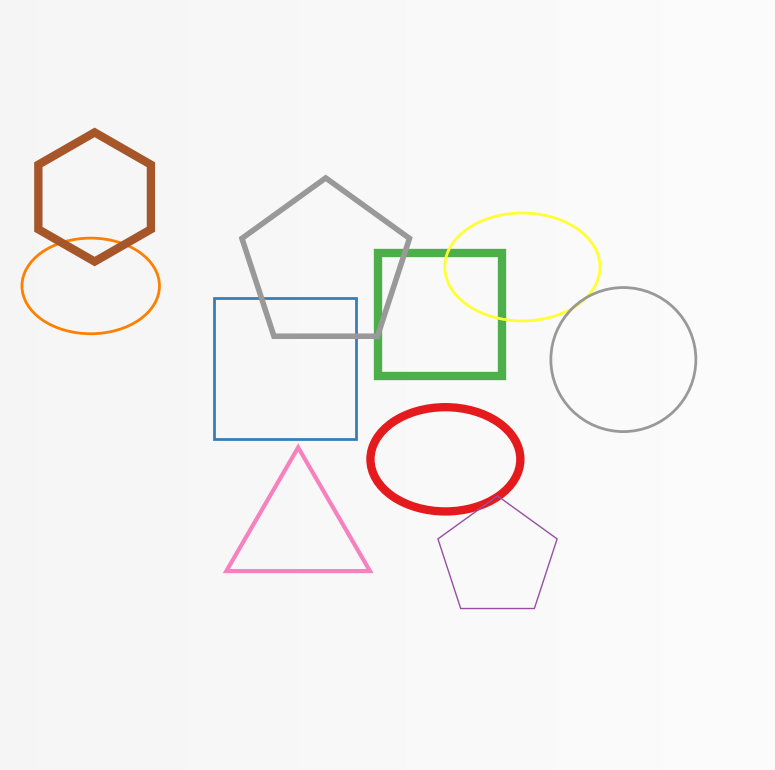[{"shape": "oval", "thickness": 3, "radius": 0.48, "center": [0.575, 0.403]}, {"shape": "square", "thickness": 1, "radius": 0.46, "center": [0.368, 0.522]}, {"shape": "square", "thickness": 3, "radius": 0.4, "center": [0.568, 0.591]}, {"shape": "pentagon", "thickness": 0.5, "radius": 0.4, "center": [0.642, 0.275]}, {"shape": "oval", "thickness": 1, "radius": 0.44, "center": [0.117, 0.629]}, {"shape": "oval", "thickness": 1, "radius": 0.5, "center": [0.674, 0.653]}, {"shape": "hexagon", "thickness": 3, "radius": 0.42, "center": [0.122, 0.744]}, {"shape": "triangle", "thickness": 1.5, "radius": 0.54, "center": [0.385, 0.312]}, {"shape": "pentagon", "thickness": 2, "radius": 0.57, "center": [0.42, 0.655]}, {"shape": "circle", "thickness": 1, "radius": 0.47, "center": [0.804, 0.533]}]